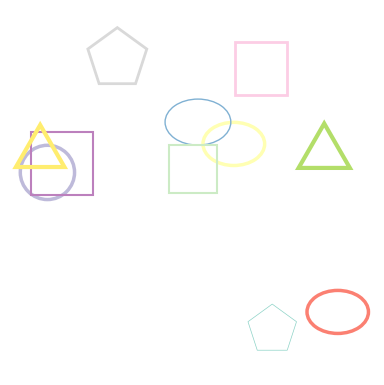[{"shape": "pentagon", "thickness": 0.5, "radius": 0.33, "center": [0.707, 0.144]}, {"shape": "oval", "thickness": 2.5, "radius": 0.4, "center": [0.607, 0.626]}, {"shape": "circle", "thickness": 2.5, "radius": 0.35, "center": [0.123, 0.552]}, {"shape": "oval", "thickness": 2.5, "radius": 0.4, "center": [0.877, 0.19]}, {"shape": "oval", "thickness": 1, "radius": 0.43, "center": [0.514, 0.683]}, {"shape": "triangle", "thickness": 3, "radius": 0.38, "center": [0.842, 0.602]}, {"shape": "square", "thickness": 2, "radius": 0.34, "center": [0.678, 0.822]}, {"shape": "pentagon", "thickness": 2, "radius": 0.4, "center": [0.305, 0.848]}, {"shape": "square", "thickness": 1.5, "radius": 0.4, "center": [0.162, 0.575]}, {"shape": "square", "thickness": 1.5, "radius": 0.31, "center": [0.502, 0.561]}, {"shape": "triangle", "thickness": 3, "radius": 0.36, "center": [0.104, 0.603]}]